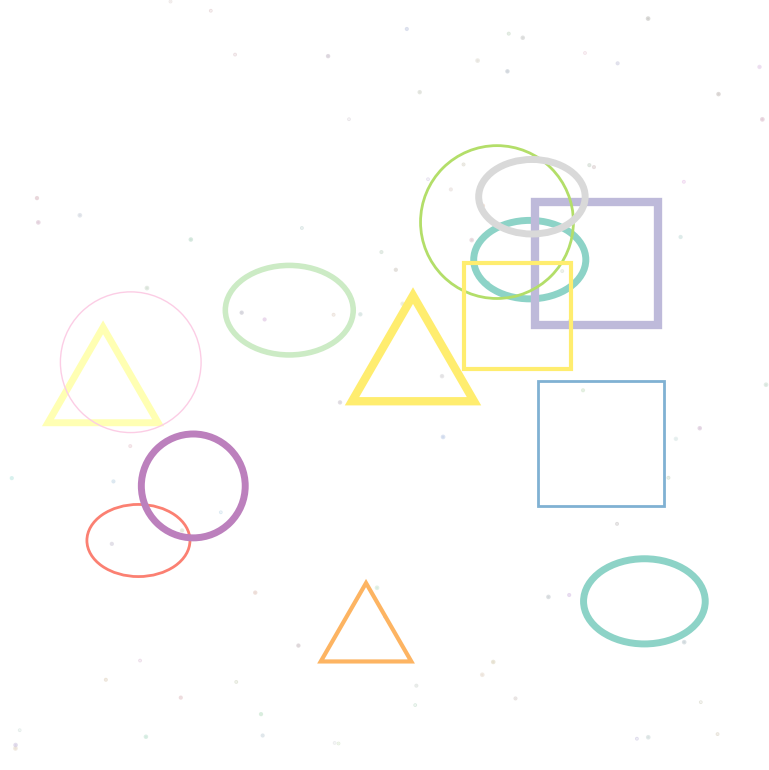[{"shape": "oval", "thickness": 2.5, "radius": 0.36, "center": [0.688, 0.663]}, {"shape": "oval", "thickness": 2.5, "radius": 0.4, "center": [0.837, 0.219]}, {"shape": "triangle", "thickness": 2.5, "radius": 0.41, "center": [0.134, 0.492]}, {"shape": "square", "thickness": 3, "radius": 0.4, "center": [0.775, 0.658]}, {"shape": "oval", "thickness": 1, "radius": 0.33, "center": [0.18, 0.298]}, {"shape": "square", "thickness": 1, "radius": 0.41, "center": [0.78, 0.424]}, {"shape": "triangle", "thickness": 1.5, "radius": 0.34, "center": [0.475, 0.175]}, {"shape": "circle", "thickness": 1, "radius": 0.5, "center": [0.645, 0.712]}, {"shape": "circle", "thickness": 0.5, "radius": 0.46, "center": [0.17, 0.53]}, {"shape": "oval", "thickness": 2.5, "radius": 0.35, "center": [0.691, 0.745]}, {"shape": "circle", "thickness": 2.5, "radius": 0.34, "center": [0.251, 0.369]}, {"shape": "oval", "thickness": 2, "radius": 0.42, "center": [0.376, 0.597]}, {"shape": "triangle", "thickness": 3, "radius": 0.46, "center": [0.536, 0.525]}, {"shape": "square", "thickness": 1.5, "radius": 0.34, "center": [0.672, 0.59]}]